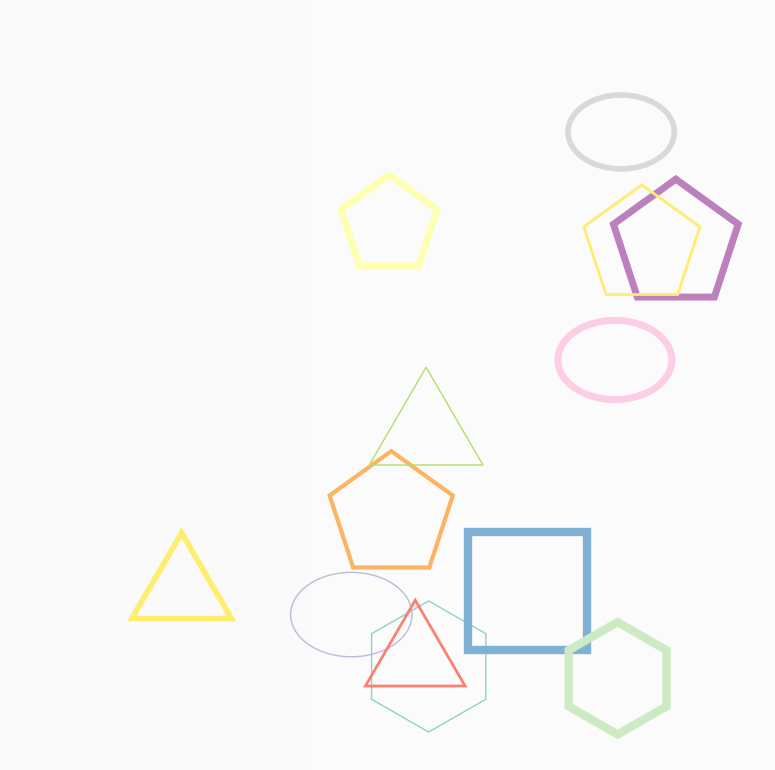[{"shape": "hexagon", "thickness": 0.5, "radius": 0.43, "center": [0.553, 0.134]}, {"shape": "pentagon", "thickness": 2.5, "radius": 0.33, "center": [0.502, 0.708]}, {"shape": "oval", "thickness": 0.5, "radius": 0.39, "center": [0.453, 0.202]}, {"shape": "triangle", "thickness": 1, "radius": 0.37, "center": [0.536, 0.146]}, {"shape": "square", "thickness": 3, "radius": 0.38, "center": [0.681, 0.232]}, {"shape": "pentagon", "thickness": 1.5, "radius": 0.42, "center": [0.505, 0.331]}, {"shape": "triangle", "thickness": 0.5, "radius": 0.42, "center": [0.55, 0.438]}, {"shape": "oval", "thickness": 2.5, "radius": 0.37, "center": [0.793, 0.533]}, {"shape": "oval", "thickness": 2, "radius": 0.34, "center": [0.801, 0.829]}, {"shape": "pentagon", "thickness": 2.5, "radius": 0.42, "center": [0.872, 0.683]}, {"shape": "hexagon", "thickness": 3, "radius": 0.36, "center": [0.797, 0.119]}, {"shape": "triangle", "thickness": 2, "radius": 0.37, "center": [0.234, 0.234]}, {"shape": "pentagon", "thickness": 1, "radius": 0.39, "center": [0.828, 0.681]}]